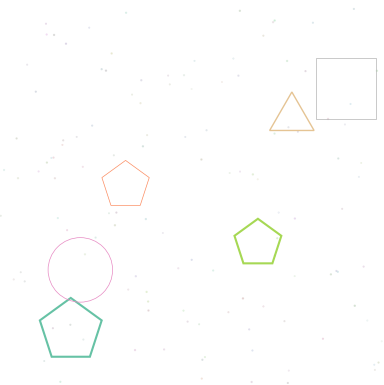[{"shape": "pentagon", "thickness": 1.5, "radius": 0.42, "center": [0.184, 0.142]}, {"shape": "pentagon", "thickness": 0.5, "radius": 0.32, "center": [0.326, 0.519]}, {"shape": "circle", "thickness": 0.5, "radius": 0.42, "center": [0.209, 0.299]}, {"shape": "pentagon", "thickness": 1.5, "radius": 0.32, "center": [0.67, 0.368]}, {"shape": "triangle", "thickness": 1, "radius": 0.33, "center": [0.758, 0.694]}, {"shape": "square", "thickness": 0.5, "radius": 0.39, "center": [0.898, 0.77]}]